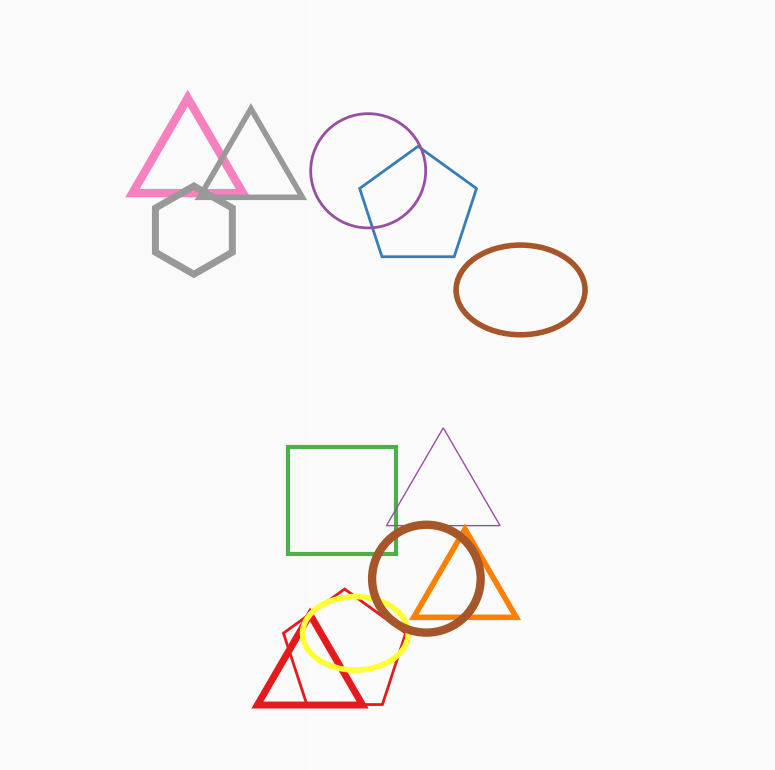[{"shape": "pentagon", "thickness": 1, "radius": 0.41, "center": [0.445, 0.152]}, {"shape": "triangle", "thickness": 2.5, "radius": 0.39, "center": [0.4, 0.124]}, {"shape": "pentagon", "thickness": 1, "radius": 0.4, "center": [0.539, 0.731]}, {"shape": "square", "thickness": 1.5, "radius": 0.35, "center": [0.441, 0.35]}, {"shape": "circle", "thickness": 1, "radius": 0.37, "center": [0.475, 0.778]}, {"shape": "triangle", "thickness": 0.5, "radius": 0.42, "center": [0.572, 0.36]}, {"shape": "triangle", "thickness": 2, "radius": 0.38, "center": [0.6, 0.237]}, {"shape": "oval", "thickness": 2, "radius": 0.34, "center": [0.459, 0.177]}, {"shape": "oval", "thickness": 2, "radius": 0.42, "center": [0.672, 0.623]}, {"shape": "circle", "thickness": 3, "radius": 0.35, "center": [0.55, 0.248]}, {"shape": "triangle", "thickness": 3, "radius": 0.41, "center": [0.242, 0.79]}, {"shape": "hexagon", "thickness": 2.5, "radius": 0.29, "center": [0.25, 0.701]}, {"shape": "triangle", "thickness": 2, "radius": 0.38, "center": [0.324, 0.782]}]